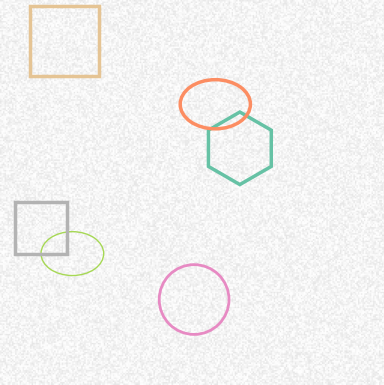[{"shape": "hexagon", "thickness": 2.5, "radius": 0.47, "center": [0.623, 0.615]}, {"shape": "oval", "thickness": 2.5, "radius": 0.46, "center": [0.559, 0.729]}, {"shape": "circle", "thickness": 2, "radius": 0.45, "center": [0.504, 0.222]}, {"shape": "oval", "thickness": 1, "radius": 0.41, "center": [0.188, 0.341]}, {"shape": "square", "thickness": 2.5, "radius": 0.45, "center": [0.168, 0.894]}, {"shape": "square", "thickness": 2.5, "radius": 0.34, "center": [0.107, 0.408]}]